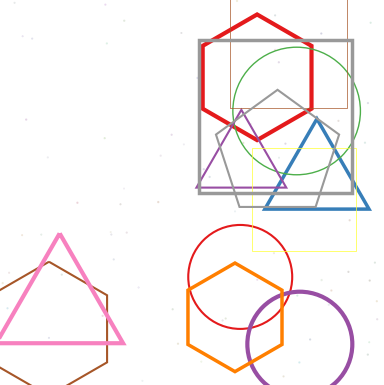[{"shape": "circle", "thickness": 1.5, "radius": 0.68, "center": [0.624, 0.281]}, {"shape": "hexagon", "thickness": 3, "radius": 0.82, "center": [0.668, 0.799]}, {"shape": "triangle", "thickness": 2.5, "radius": 0.78, "center": [0.823, 0.535]}, {"shape": "circle", "thickness": 1, "radius": 0.83, "center": [0.77, 0.712]}, {"shape": "triangle", "thickness": 1.5, "radius": 0.67, "center": [0.627, 0.58]}, {"shape": "circle", "thickness": 3, "radius": 0.68, "center": [0.779, 0.106]}, {"shape": "hexagon", "thickness": 2.5, "radius": 0.71, "center": [0.61, 0.176]}, {"shape": "square", "thickness": 0.5, "radius": 0.67, "center": [0.79, 0.481]}, {"shape": "hexagon", "thickness": 1.5, "radius": 0.87, "center": [0.127, 0.146]}, {"shape": "square", "thickness": 0.5, "radius": 0.76, "center": [0.749, 0.872]}, {"shape": "triangle", "thickness": 3, "radius": 0.95, "center": [0.155, 0.204]}, {"shape": "pentagon", "thickness": 1.5, "radius": 0.84, "center": [0.721, 0.599]}, {"shape": "square", "thickness": 2.5, "radius": 1.0, "center": [0.715, 0.697]}]